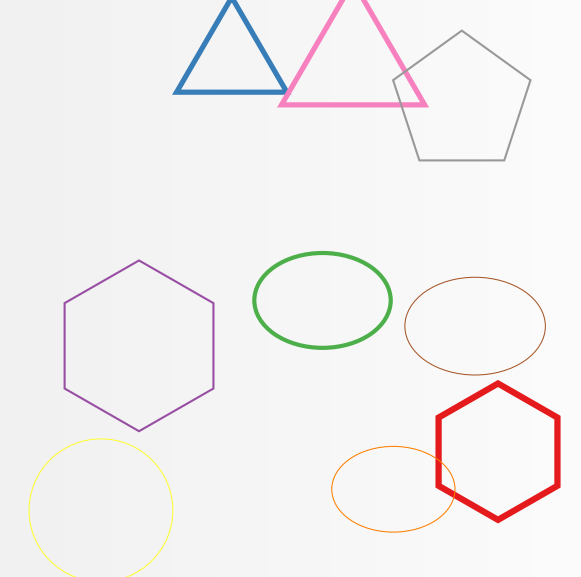[{"shape": "hexagon", "thickness": 3, "radius": 0.59, "center": [0.857, 0.217]}, {"shape": "triangle", "thickness": 2.5, "radius": 0.55, "center": [0.399, 0.894]}, {"shape": "oval", "thickness": 2, "radius": 0.59, "center": [0.555, 0.479]}, {"shape": "hexagon", "thickness": 1, "radius": 0.74, "center": [0.239, 0.4]}, {"shape": "oval", "thickness": 0.5, "radius": 0.53, "center": [0.677, 0.152]}, {"shape": "circle", "thickness": 0.5, "radius": 0.62, "center": [0.174, 0.115]}, {"shape": "oval", "thickness": 0.5, "radius": 0.6, "center": [0.817, 0.434]}, {"shape": "triangle", "thickness": 2.5, "radius": 0.71, "center": [0.607, 0.889]}, {"shape": "pentagon", "thickness": 1, "radius": 0.62, "center": [0.794, 0.822]}]